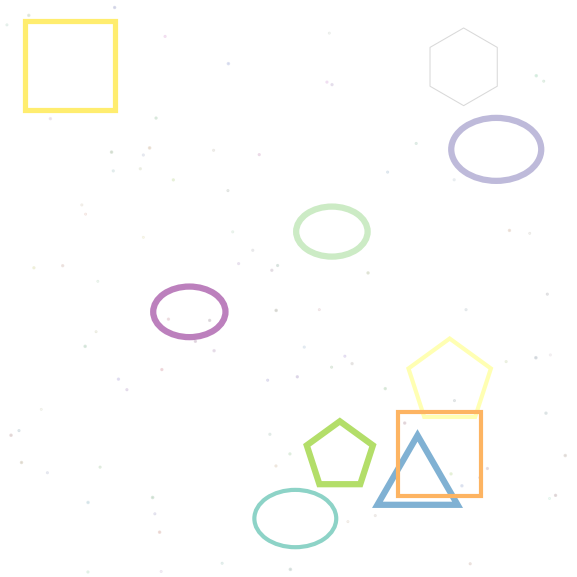[{"shape": "oval", "thickness": 2, "radius": 0.35, "center": [0.511, 0.101]}, {"shape": "pentagon", "thickness": 2, "radius": 0.38, "center": [0.779, 0.338]}, {"shape": "oval", "thickness": 3, "radius": 0.39, "center": [0.859, 0.74]}, {"shape": "triangle", "thickness": 3, "radius": 0.4, "center": [0.723, 0.165]}, {"shape": "square", "thickness": 2, "radius": 0.36, "center": [0.761, 0.213]}, {"shape": "pentagon", "thickness": 3, "radius": 0.3, "center": [0.588, 0.209]}, {"shape": "hexagon", "thickness": 0.5, "radius": 0.34, "center": [0.803, 0.883]}, {"shape": "oval", "thickness": 3, "radius": 0.31, "center": [0.328, 0.459]}, {"shape": "oval", "thickness": 3, "radius": 0.31, "center": [0.575, 0.598]}, {"shape": "square", "thickness": 2.5, "radius": 0.39, "center": [0.121, 0.886]}]